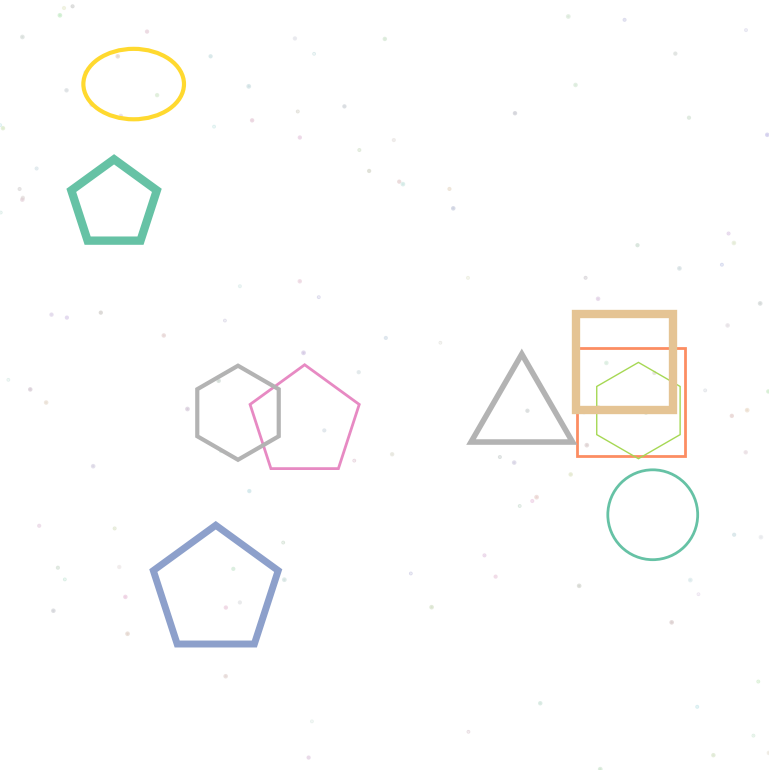[{"shape": "circle", "thickness": 1, "radius": 0.29, "center": [0.848, 0.331]}, {"shape": "pentagon", "thickness": 3, "radius": 0.29, "center": [0.148, 0.735]}, {"shape": "square", "thickness": 1, "radius": 0.35, "center": [0.82, 0.478]}, {"shape": "pentagon", "thickness": 2.5, "radius": 0.43, "center": [0.28, 0.233]}, {"shape": "pentagon", "thickness": 1, "radius": 0.37, "center": [0.396, 0.452]}, {"shape": "hexagon", "thickness": 0.5, "radius": 0.31, "center": [0.829, 0.467]}, {"shape": "oval", "thickness": 1.5, "radius": 0.33, "center": [0.174, 0.891]}, {"shape": "square", "thickness": 3, "radius": 0.31, "center": [0.811, 0.53]}, {"shape": "triangle", "thickness": 2, "radius": 0.38, "center": [0.678, 0.464]}, {"shape": "hexagon", "thickness": 1.5, "radius": 0.31, "center": [0.309, 0.464]}]